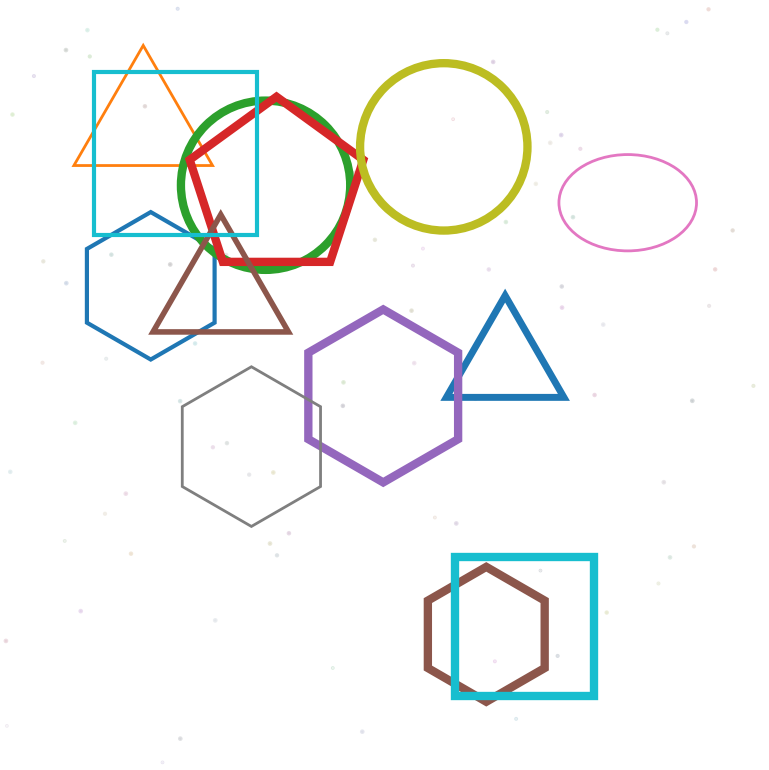[{"shape": "triangle", "thickness": 2.5, "radius": 0.44, "center": [0.656, 0.528]}, {"shape": "hexagon", "thickness": 1.5, "radius": 0.48, "center": [0.196, 0.629]}, {"shape": "triangle", "thickness": 1, "radius": 0.52, "center": [0.186, 0.837]}, {"shape": "circle", "thickness": 3, "radius": 0.55, "center": [0.345, 0.759]}, {"shape": "pentagon", "thickness": 3, "radius": 0.59, "center": [0.359, 0.756]}, {"shape": "hexagon", "thickness": 3, "radius": 0.56, "center": [0.498, 0.486]}, {"shape": "hexagon", "thickness": 3, "radius": 0.44, "center": [0.632, 0.176]}, {"shape": "triangle", "thickness": 2, "radius": 0.51, "center": [0.287, 0.62]}, {"shape": "oval", "thickness": 1, "radius": 0.45, "center": [0.815, 0.737]}, {"shape": "hexagon", "thickness": 1, "radius": 0.52, "center": [0.327, 0.42]}, {"shape": "circle", "thickness": 3, "radius": 0.54, "center": [0.576, 0.809]}, {"shape": "square", "thickness": 3, "radius": 0.45, "center": [0.681, 0.186]}, {"shape": "square", "thickness": 1.5, "radius": 0.53, "center": [0.228, 0.801]}]